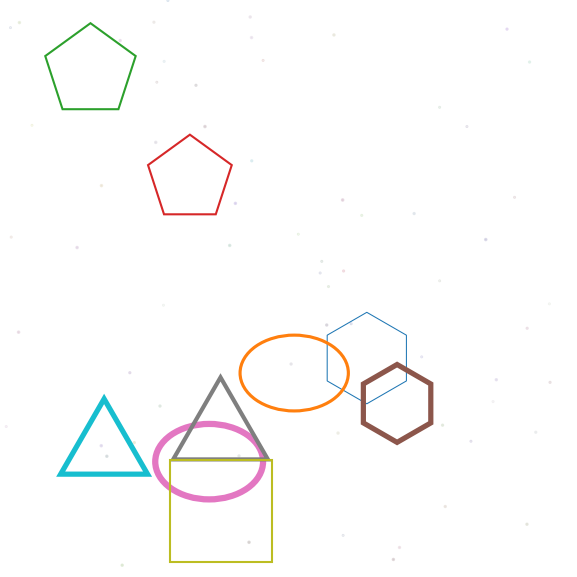[{"shape": "hexagon", "thickness": 0.5, "radius": 0.4, "center": [0.635, 0.379]}, {"shape": "oval", "thickness": 1.5, "radius": 0.47, "center": [0.509, 0.353]}, {"shape": "pentagon", "thickness": 1, "radius": 0.41, "center": [0.157, 0.877]}, {"shape": "pentagon", "thickness": 1, "radius": 0.38, "center": [0.329, 0.69]}, {"shape": "hexagon", "thickness": 2.5, "radius": 0.34, "center": [0.688, 0.301]}, {"shape": "oval", "thickness": 3, "radius": 0.47, "center": [0.362, 0.2]}, {"shape": "triangle", "thickness": 2, "radius": 0.47, "center": [0.382, 0.251]}, {"shape": "square", "thickness": 1, "radius": 0.44, "center": [0.382, 0.114]}, {"shape": "triangle", "thickness": 2.5, "radius": 0.43, "center": [0.18, 0.222]}]